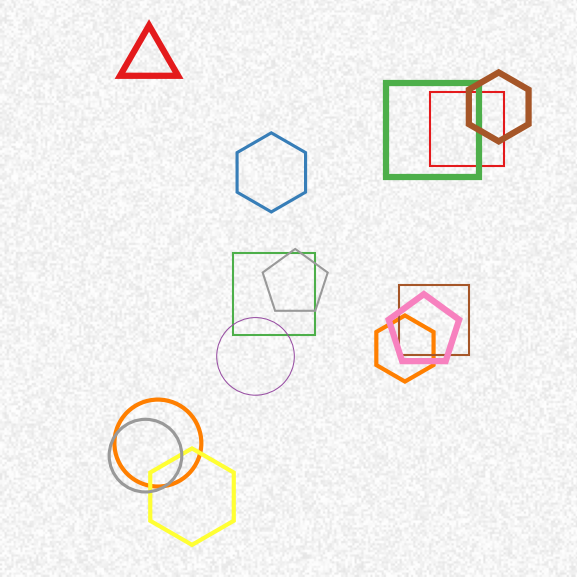[{"shape": "triangle", "thickness": 3, "radius": 0.29, "center": [0.258, 0.897]}, {"shape": "square", "thickness": 1, "radius": 0.32, "center": [0.808, 0.776]}, {"shape": "hexagon", "thickness": 1.5, "radius": 0.34, "center": [0.47, 0.701]}, {"shape": "square", "thickness": 3, "radius": 0.4, "center": [0.749, 0.774]}, {"shape": "square", "thickness": 1, "radius": 0.35, "center": [0.474, 0.49]}, {"shape": "circle", "thickness": 0.5, "radius": 0.34, "center": [0.442, 0.382]}, {"shape": "circle", "thickness": 2, "radius": 0.38, "center": [0.273, 0.232]}, {"shape": "hexagon", "thickness": 2, "radius": 0.29, "center": [0.701, 0.396]}, {"shape": "hexagon", "thickness": 2, "radius": 0.42, "center": [0.332, 0.139]}, {"shape": "square", "thickness": 1, "radius": 0.3, "center": [0.752, 0.445]}, {"shape": "hexagon", "thickness": 3, "radius": 0.3, "center": [0.864, 0.814]}, {"shape": "pentagon", "thickness": 3, "radius": 0.32, "center": [0.734, 0.426]}, {"shape": "pentagon", "thickness": 1, "radius": 0.3, "center": [0.511, 0.509]}, {"shape": "circle", "thickness": 1.5, "radius": 0.31, "center": [0.252, 0.21]}]